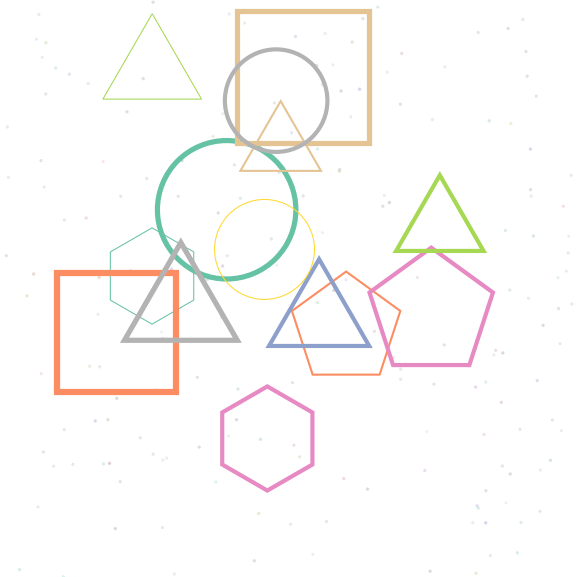[{"shape": "circle", "thickness": 2.5, "radius": 0.6, "center": [0.392, 0.636]}, {"shape": "hexagon", "thickness": 0.5, "radius": 0.42, "center": [0.263, 0.521]}, {"shape": "square", "thickness": 3, "radius": 0.51, "center": [0.201, 0.424]}, {"shape": "pentagon", "thickness": 1, "radius": 0.49, "center": [0.599, 0.43]}, {"shape": "triangle", "thickness": 2, "radius": 0.5, "center": [0.553, 0.45]}, {"shape": "pentagon", "thickness": 2, "radius": 0.56, "center": [0.747, 0.458]}, {"shape": "hexagon", "thickness": 2, "radius": 0.45, "center": [0.463, 0.24]}, {"shape": "triangle", "thickness": 0.5, "radius": 0.49, "center": [0.264, 0.877]}, {"shape": "triangle", "thickness": 2, "radius": 0.44, "center": [0.762, 0.608]}, {"shape": "circle", "thickness": 0.5, "radius": 0.43, "center": [0.458, 0.567]}, {"shape": "triangle", "thickness": 1, "radius": 0.4, "center": [0.486, 0.744]}, {"shape": "square", "thickness": 2.5, "radius": 0.57, "center": [0.525, 0.865]}, {"shape": "triangle", "thickness": 2.5, "radius": 0.56, "center": [0.313, 0.466]}, {"shape": "circle", "thickness": 2, "radius": 0.44, "center": [0.478, 0.825]}]